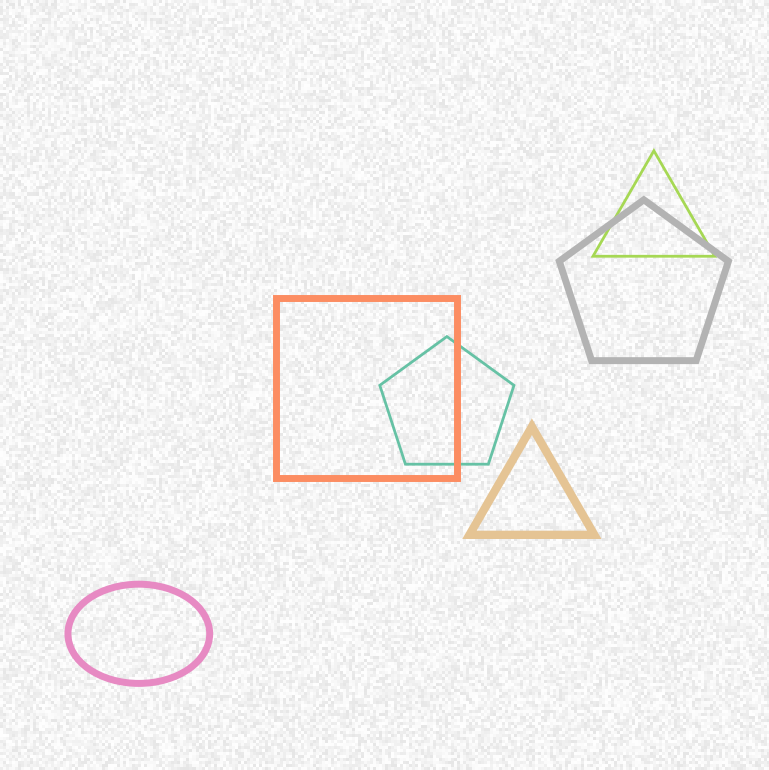[{"shape": "pentagon", "thickness": 1, "radius": 0.46, "center": [0.58, 0.471]}, {"shape": "square", "thickness": 2.5, "radius": 0.59, "center": [0.476, 0.496]}, {"shape": "oval", "thickness": 2.5, "radius": 0.46, "center": [0.18, 0.177]}, {"shape": "triangle", "thickness": 1, "radius": 0.46, "center": [0.849, 0.713]}, {"shape": "triangle", "thickness": 3, "radius": 0.47, "center": [0.691, 0.352]}, {"shape": "pentagon", "thickness": 2.5, "radius": 0.58, "center": [0.836, 0.625]}]